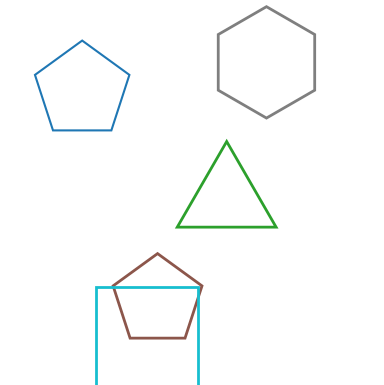[{"shape": "pentagon", "thickness": 1.5, "radius": 0.64, "center": [0.213, 0.766]}, {"shape": "triangle", "thickness": 2, "radius": 0.74, "center": [0.589, 0.484]}, {"shape": "pentagon", "thickness": 2, "radius": 0.61, "center": [0.409, 0.22]}, {"shape": "hexagon", "thickness": 2, "radius": 0.72, "center": [0.692, 0.838]}, {"shape": "square", "thickness": 2, "radius": 0.66, "center": [0.382, 0.123]}]